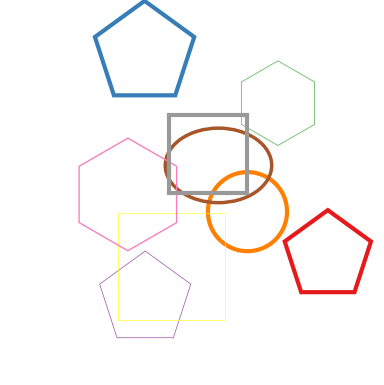[{"shape": "pentagon", "thickness": 3, "radius": 0.59, "center": [0.852, 0.336]}, {"shape": "pentagon", "thickness": 3, "radius": 0.68, "center": [0.376, 0.862]}, {"shape": "hexagon", "thickness": 0.5, "radius": 0.55, "center": [0.722, 0.732]}, {"shape": "pentagon", "thickness": 0.5, "radius": 0.62, "center": [0.377, 0.223]}, {"shape": "circle", "thickness": 3, "radius": 0.51, "center": [0.643, 0.45]}, {"shape": "square", "thickness": 0.5, "radius": 0.69, "center": [0.446, 0.308]}, {"shape": "oval", "thickness": 2.5, "radius": 0.69, "center": [0.567, 0.57]}, {"shape": "hexagon", "thickness": 1, "radius": 0.73, "center": [0.332, 0.495]}, {"shape": "square", "thickness": 3, "radius": 0.51, "center": [0.54, 0.6]}]